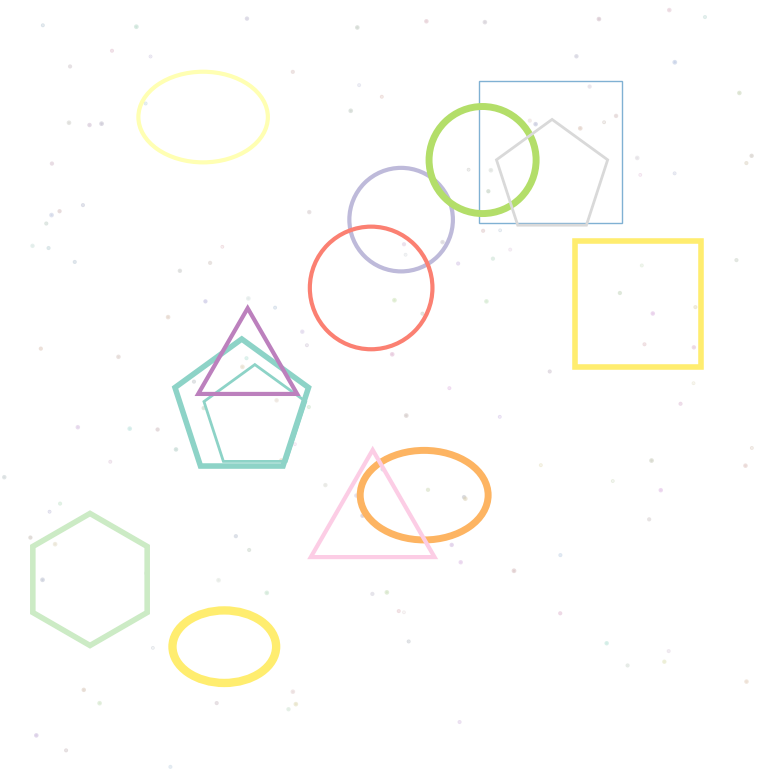[{"shape": "pentagon", "thickness": 2, "radius": 0.46, "center": [0.314, 0.469]}, {"shape": "pentagon", "thickness": 1, "radius": 0.35, "center": [0.331, 0.457]}, {"shape": "oval", "thickness": 1.5, "radius": 0.42, "center": [0.264, 0.848]}, {"shape": "circle", "thickness": 1.5, "radius": 0.34, "center": [0.521, 0.715]}, {"shape": "circle", "thickness": 1.5, "radius": 0.4, "center": [0.482, 0.626]}, {"shape": "square", "thickness": 0.5, "radius": 0.46, "center": [0.715, 0.803]}, {"shape": "oval", "thickness": 2.5, "radius": 0.42, "center": [0.551, 0.357]}, {"shape": "circle", "thickness": 2.5, "radius": 0.35, "center": [0.627, 0.792]}, {"shape": "triangle", "thickness": 1.5, "radius": 0.46, "center": [0.484, 0.323]}, {"shape": "pentagon", "thickness": 1, "radius": 0.38, "center": [0.717, 0.769]}, {"shape": "triangle", "thickness": 1.5, "radius": 0.37, "center": [0.322, 0.525]}, {"shape": "hexagon", "thickness": 2, "radius": 0.43, "center": [0.117, 0.247]}, {"shape": "oval", "thickness": 3, "radius": 0.34, "center": [0.291, 0.16]}, {"shape": "square", "thickness": 2, "radius": 0.41, "center": [0.829, 0.605]}]